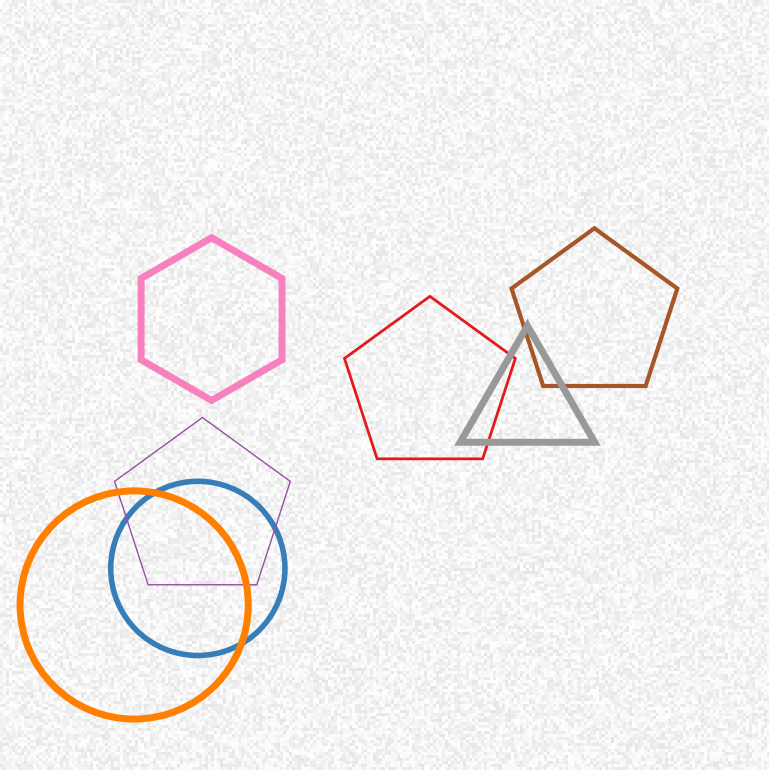[{"shape": "pentagon", "thickness": 1, "radius": 0.58, "center": [0.558, 0.498]}, {"shape": "circle", "thickness": 2, "radius": 0.57, "center": [0.257, 0.262]}, {"shape": "pentagon", "thickness": 0.5, "radius": 0.6, "center": [0.263, 0.338]}, {"shape": "circle", "thickness": 2.5, "radius": 0.74, "center": [0.174, 0.214]}, {"shape": "pentagon", "thickness": 1.5, "radius": 0.57, "center": [0.772, 0.59]}, {"shape": "hexagon", "thickness": 2.5, "radius": 0.53, "center": [0.275, 0.586]}, {"shape": "triangle", "thickness": 2.5, "radius": 0.5, "center": [0.685, 0.476]}]